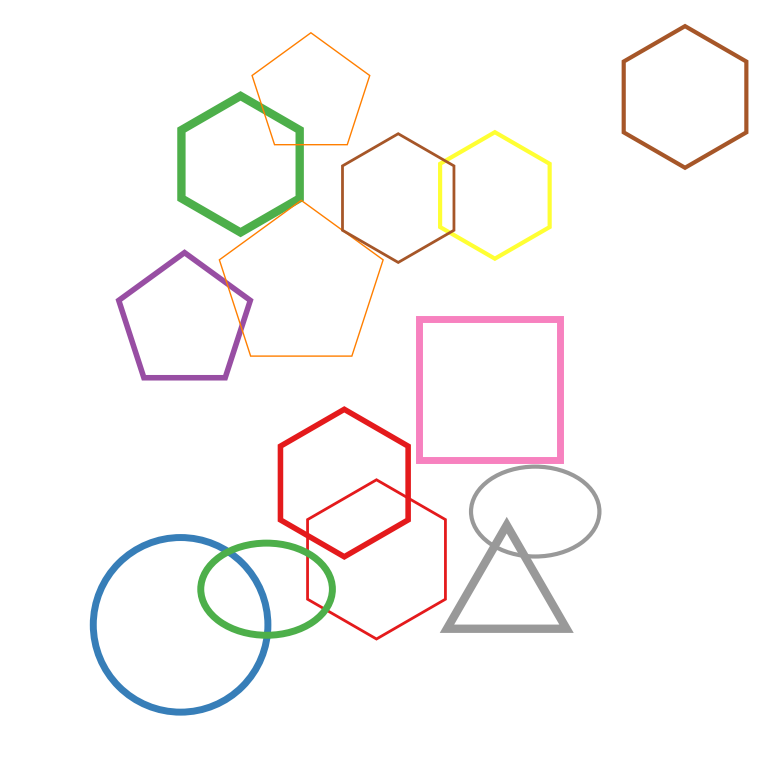[{"shape": "hexagon", "thickness": 1, "radius": 0.52, "center": [0.489, 0.274]}, {"shape": "hexagon", "thickness": 2, "radius": 0.48, "center": [0.447, 0.373]}, {"shape": "circle", "thickness": 2.5, "radius": 0.57, "center": [0.235, 0.189]}, {"shape": "hexagon", "thickness": 3, "radius": 0.44, "center": [0.312, 0.787]}, {"shape": "oval", "thickness": 2.5, "radius": 0.43, "center": [0.346, 0.235]}, {"shape": "pentagon", "thickness": 2, "radius": 0.45, "center": [0.24, 0.582]}, {"shape": "pentagon", "thickness": 0.5, "radius": 0.4, "center": [0.404, 0.877]}, {"shape": "pentagon", "thickness": 0.5, "radius": 0.56, "center": [0.391, 0.628]}, {"shape": "hexagon", "thickness": 1.5, "radius": 0.41, "center": [0.643, 0.746]}, {"shape": "hexagon", "thickness": 1.5, "radius": 0.46, "center": [0.89, 0.874]}, {"shape": "hexagon", "thickness": 1, "radius": 0.42, "center": [0.517, 0.743]}, {"shape": "square", "thickness": 2.5, "radius": 0.46, "center": [0.635, 0.494]}, {"shape": "triangle", "thickness": 3, "radius": 0.45, "center": [0.658, 0.228]}, {"shape": "oval", "thickness": 1.5, "radius": 0.42, "center": [0.695, 0.336]}]